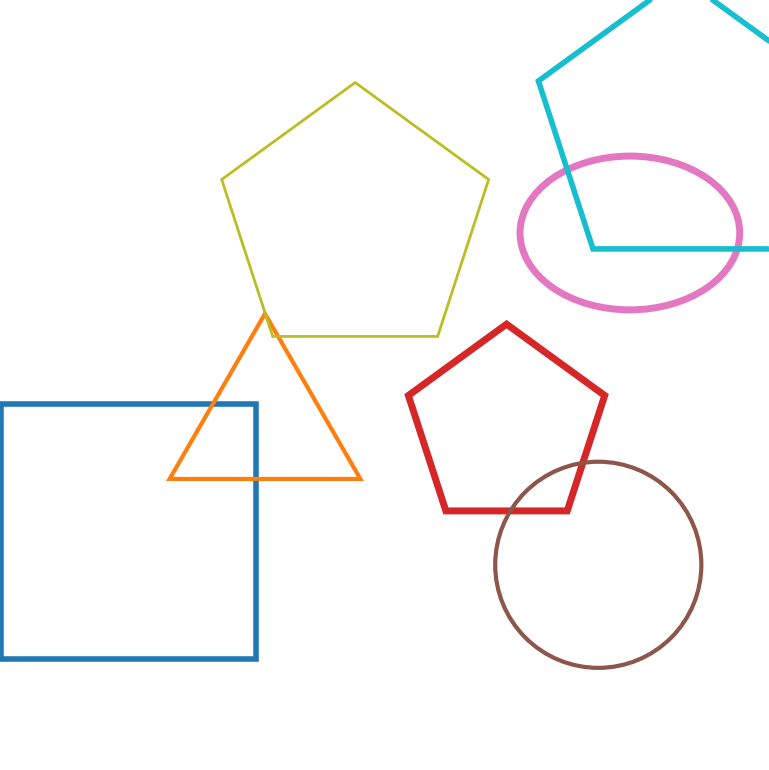[{"shape": "square", "thickness": 2, "radius": 0.83, "center": [0.167, 0.31]}, {"shape": "triangle", "thickness": 1.5, "radius": 0.72, "center": [0.344, 0.45]}, {"shape": "pentagon", "thickness": 2.5, "radius": 0.67, "center": [0.658, 0.445]}, {"shape": "circle", "thickness": 1.5, "radius": 0.67, "center": [0.777, 0.267]}, {"shape": "oval", "thickness": 2.5, "radius": 0.71, "center": [0.818, 0.697]}, {"shape": "pentagon", "thickness": 1, "radius": 0.91, "center": [0.461, 0.711]}, {"shape": "pentagon", "thickness": 2, "radius": 0.98, "center": [0.885, 0.835]}]